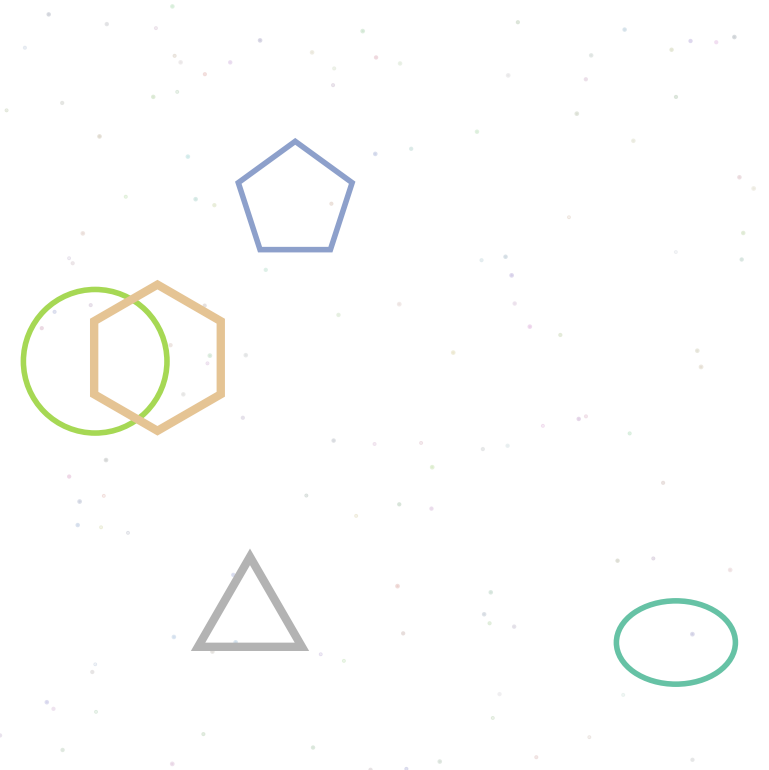[{"shape": "oval", "thickness": 2, "radius": 0.39, "center": [0.878, 0.166]}, {"shape": "pentagon", "thickness": 2, "radius": 0.39, "center": [0.383, 0.739]}, {"shape": "circle", "thickness": 2, "radius": 0.47, "center": [0.124, 0.531]}, {"shape": "hexagon", "thickness": 3, "radius": 0.47, "center": [0.204, 0.535]}, {"shape": "triangle", "thickness": 3, "radius": 0.39, "center": [0.325, 0.199]}]